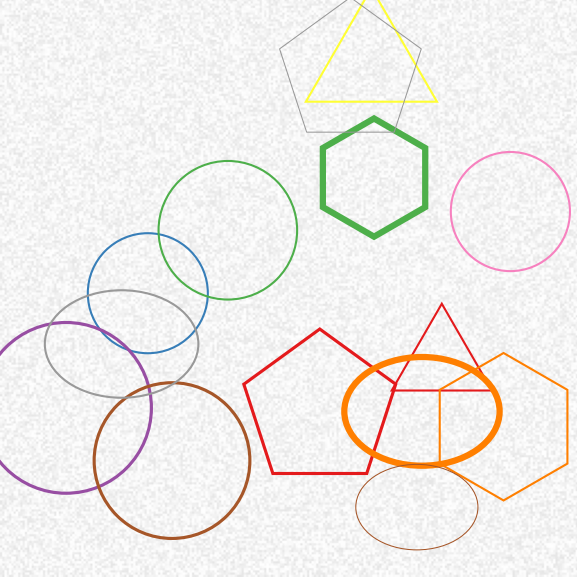[{"shape": "triangle", "thickness": 1, "radius": 0.5, "center": [0.765, 0.373]}, {"shape": "pentagon", "thickness": 1.5, "radius": 0.69, "center": [0.554, 0.291]}, {"shape": "circle", "thickness": 1, "radius": 0.52, "center": [0.256, 0.491]}, {"shape": "circle", "thickness": 1, "radius": 0.6, "center": [0.395, 0.6]}, {"shape": "hexagon", "thickness": 3, "radius": 0.51, "center": [0.648, 0.692]}, {"shape": "circle", "thickness": 1.5, "radius": 0.74, "center": [0.114, 0.293]}, {"shape": "oval", "thickness": 3, "radius": 0.67, "center": [0.731, 0.287]}, {"shape": "hexagon", "thickness": 1, "radius": 0.64, "center": [0.872, 0.26]}, {"shape": "triangle", "thickness": 1, "radius": 0.66, "center": [0.643, 0.889]}, {"shape": "circle", "thickness": 1.5, "radius": 0.67, "center": [0.298, 0.202]}, {"shape": "oval", "thickness": 0.5, "radius": 0.53, "center": [0.722, 0.121]}, {"shape": "circle", "thickness": 1, "radius": 0.52, "center": [0.884, 0.633]}, {"shape": "oval", "thickness": 1, "radius": 0.66, "center": [0.211, 0.403]}, {"shape": "pentagon", "thickness": 0.5, "radius": 0.64, "center": [0.607, 0.875]}]